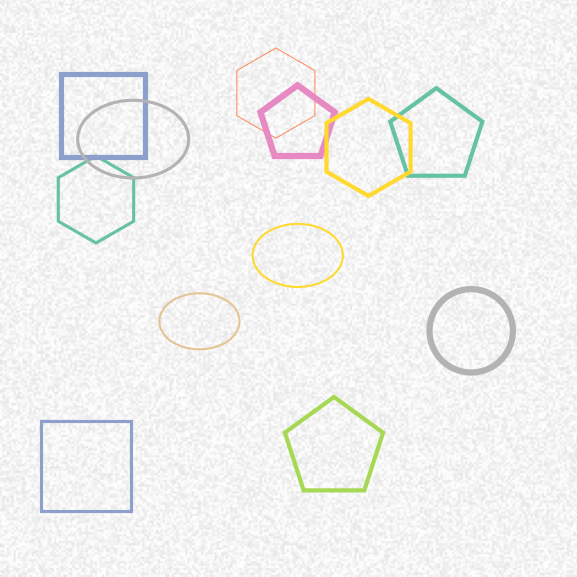[{"shape": "hexagon", "thickness": 1.5, "radius": 0.38, "center": [0.166, 0.654]}, {"shape": "pentagon", "thickness": 2, "radius": 0.42, "center": [0.756, 0.763]}, {"shape": "hexagon", "thickness": 0.5, "radius": 0.39, "center": [0.478, 0.838]}, {"shape": "square", "thickness": 2.5, "radius": 0.36, "center": [0.178, 0.799]}, {"shape": "square", "thickness": 1.5, "radius": 0.39, "center": [0.149, 0.192]}, {"shape": "pentagon", "thickness": 3, "radius": 0.34, "center": [0.515, 0.784]}, {"shape": "pentagon", "thickness": 2, "radius": 0.45, "center": [0.578, 0.222]}, {"shape": "oval", "thickness": 1, "radius": 0.39, "center": [0.516, 0.557]}, {"shape": "hexagon", "thickness": 2, "radius": 0.42, "center": [0.638, 0.744]}, {"shape": "oval", "thickness": 1, "radius": 0.35, "center": [0.345, 0.443]}, {"shape": "oval", "thickness": 1.5, "radius": 0.48, "center": [0.231, 0.758]}, {"shape": "circle", "thickness": 3, "radius": 0.36, "center": [0.816, 0.426]}]